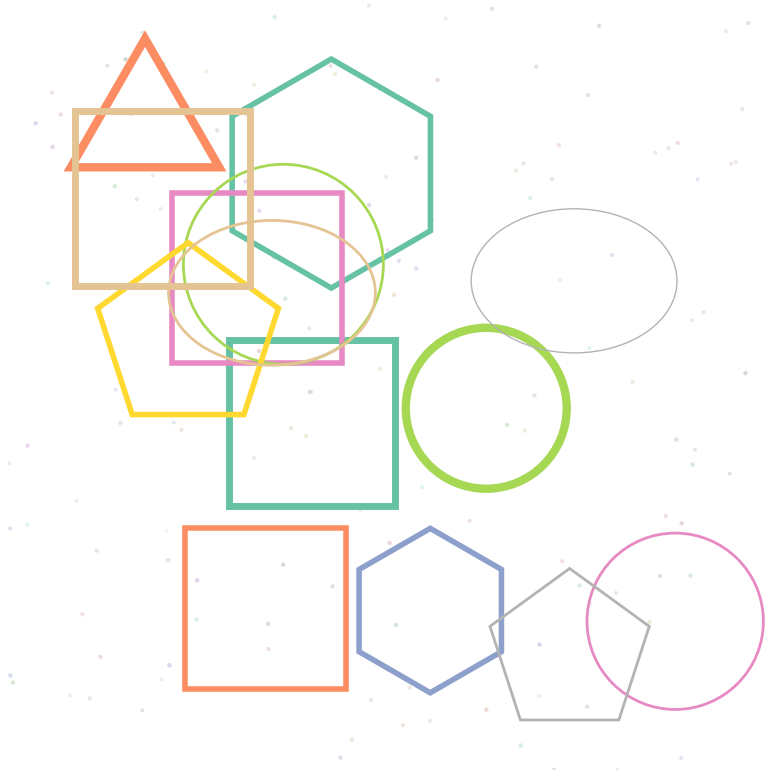[{"shape": "hexagon", "thickness": 2, "radius": 0.74, "center": [0.43, 0.775]}, {"shape": "square", "thickness": 2.5, "radius": 0.54, "center": [0.405, 0.45]}, {"shape": "square", "thickness": 2, "radius": 0.52, "center": [0.344, 0.21]}, {"shape": "triangle", "thickness": 3, "radius": 0.56, "center": [0.188, 0.838]}, {"shape": "hexagon", "thickness": 2, "radius": 0.53, "center": [0.559, 0.207]}, {"shape": "circle", "thickness": 1, "radius": 0.57, "center": [0.877, 0.193]}, {"shape": "square", "thickness": 2, "radius": 0.55, "center": [0.334, 0.639]}, {"shape": "circle", "thickness": 1, "radius": 0.65, "center": [0.368, 0.657]}, {"shape": "circle", "thickness": 3, "radius": 0.52, "center": [0.631, 0.47]}, {"shape": "pentagon", "thickness": 2, "radius": 0.62, "center": [0.244, 0.561]}, {"shape": "square", "thickness": 2.5, "radius": 0.57, "center": [0.211, 0.742]}, {"shape": "oval", "thickness": 1, "radius": 0.67, "center": [0.353, 0.62]}, {"shape": "oval", "thickness": 0.5, "radius": 0.67, "center": [0.746, 0.635]}, {"shape": "pentagon", "thickness": 1, "radius": 0.54, "center": [0.74, 0.153]}]